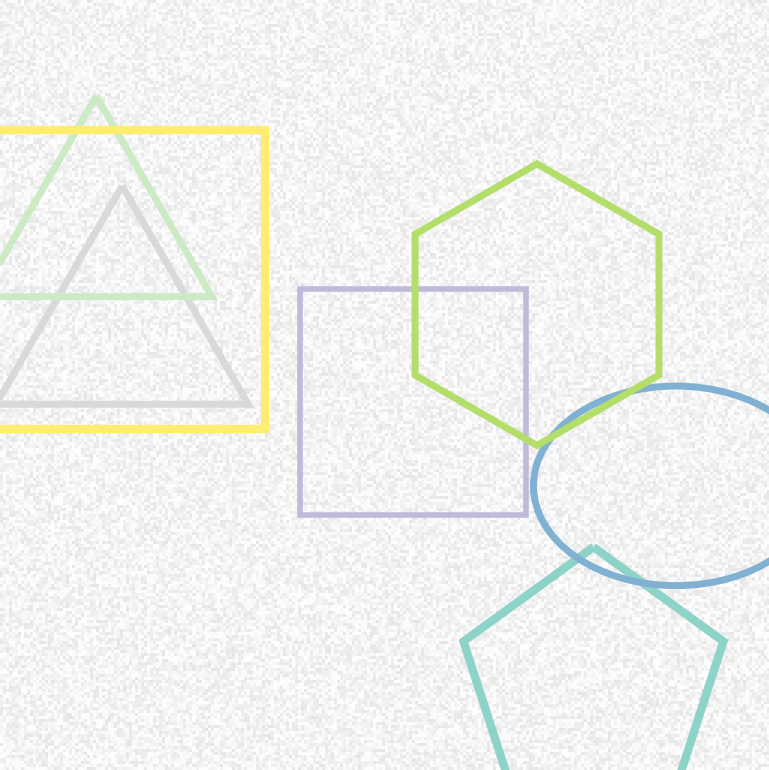[{"shape": "pentagon", "thickness": 3, "radius": 0.89, "center": [0.771, 0.112]}, {"shape": "square", "thickness": 2, "radius": 0.74, "center": [0.536, 0.478]}, {"shape": "oval", "thickness": 2.5, "radius": 0.93, "center": [0.878, 0.369]}, {"shape": "hexagon", "thickness": 2.5, "radius": 0.91, "center": [0.697, 0.604]}, {"shape": "triangle", "thickness": 2.5, "radius": 0.95, "center": [0.159, 0.57]}, {"shape": "triangle", "thickness": 2.5, "radius": 0.87, "center": [0.125, 0.702]}, {"shape": "square", "thickness": 3, "radius": 0.97, "center": [0.15, 0.637]}]